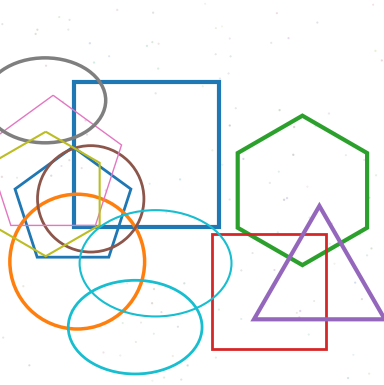[{"shape": "square", "thickness": 3, "radius": 0.94, "center": [0.38, 0.599]}, {"shape": "pentagon", "thickness": 2, "radius": 0.79, "center": [0.19, 0.46]}, {"shape": "circle", "thickness": 2.5, "radius": 0.88, "center": [0.201, 0.32]}, {"shape": "hexagon", "thickness": 3, "radius": 0.97, "center": [0.785, 0.505]}, {"shape": "square", "thickness": 2, "radius": 0.74, "center": [0.699, 0.242]}, {"shape": "triangle", "thickness": 3, "radius": 0.98, "center": [0.83, 0.269]}, {"shape": "circle", "thickness": 2, "radius": 0.69, "center": [0.236, 0.484]}, {"shape": "pentagon", "thickness": 1, "radius": 0.93, "center": [0.138, 0.566]}, {"shape": "oval", "thickness": 2.5, "radius": 0.79, "center": [0.117, 0.739]}, {"shape": "hexagon", "thickness": 1.5, "radius": 0.81, "center": [0.119, 0.496]}, {"shape": "oval", "thickness": 2, "radius": 0.87, "center": [0.351, 0.15]}, {"shape": "oval", "thickness": 1.5, "radius": 0.99, "center": [0.404, 0.316]}]